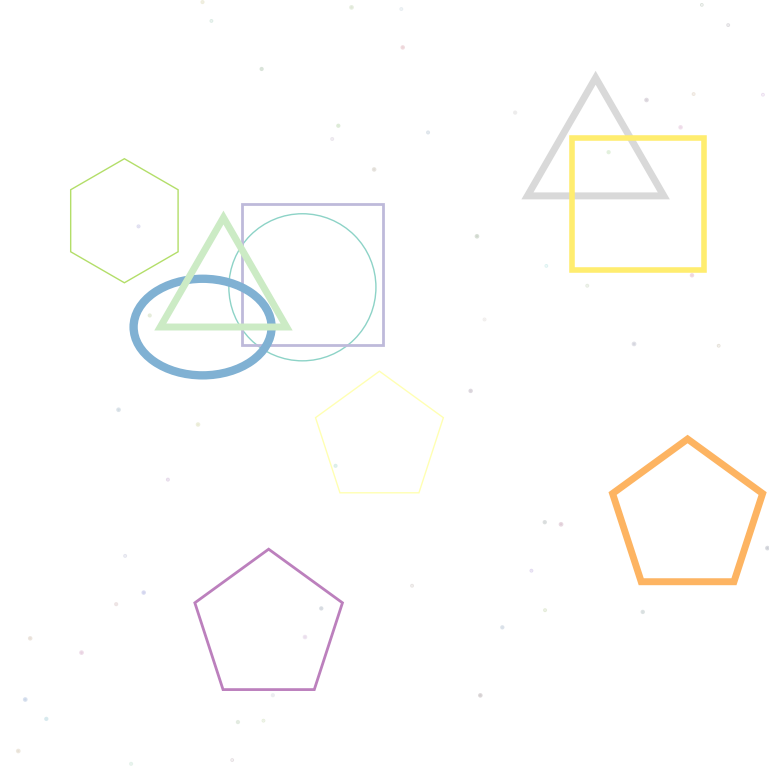[{"shape": "circle", "thickness": 0.5, "radius": 0.48, "center": [0.393, 0.627]}, {"shape": "pentagon", "thickness": 0.5, "radius": 0.44, "center": [0.493, 0.431]}, {"shape": "square", "thickness": 1, "radius": 0.46, "center": [0.406, 0.644]}, {"shape": "oval", "thickness": 3, "radius": 0.45, "center": [0.263, 0.575]}, {"shape": "pentagon", "thickness": 2.5, "radius": 0.51, "center": [0.893, 0.327]}, {"shape": "hexagon", "thickness": 0.5, "radius": 0.4, "center": [0.162, 0.713]}, {"shape": "triangle", "thickness": 2.5, "radius": 0.51, "center": [0.774, 0.797]}, {"shape": "pentagon", "thickness": 1, "radius": 0.5, "center": [0.349, 0.186]}, {"shape": "triangle", "thickness": 2.5, "radius": 0.47, "center": [0.29, 0.623]}, {"shape": "square", "thickness": 2, "radius": 0.43, "center": [0.829, 0.736]}]